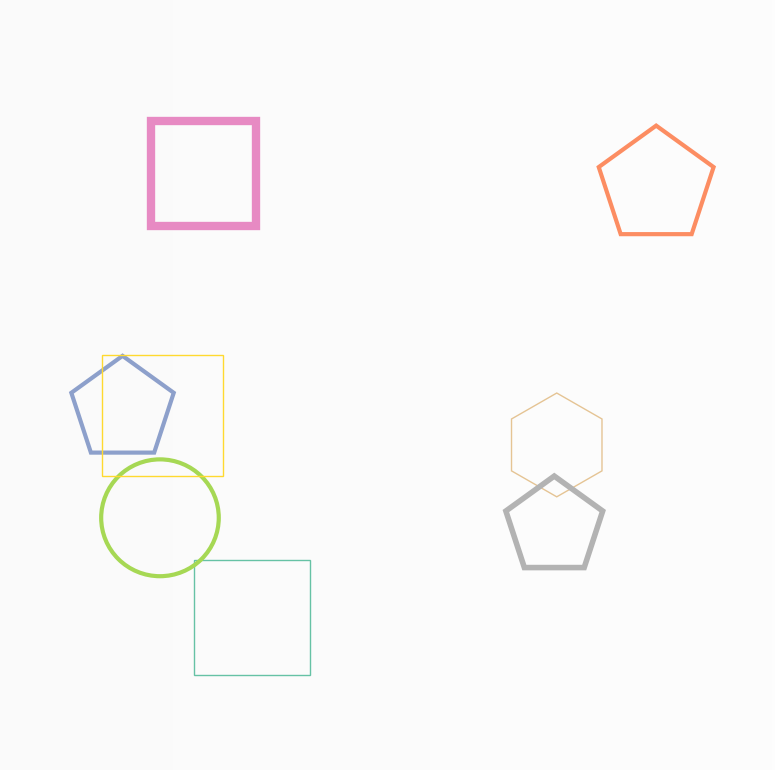[{"shape": "square", "thickness": 0.5, "radius": 0.37, "center": [0.325, 0.198]}, {"shape": "pentagon", "thickness": 1.5, "radius": 0.39, "center": [0.847, 0.759]}, {"shape": "pentagon", "thickness": 1.5, "radius": 0.35, "center": [0.158, 0.468]}, {"shape": "square", "thickness": 3, "radius": 0.34, "center": [0.263, 0.774]}, {"shape": "circle", "thickness": 1.5, "radius": 0.38, "center": [0.206, 0.328]}, {"shape": "square", "thickness": 0.5, "radius": 0.39, "center": [0.21, 0.461]}, {"shape": "hexagon", "thickness": 0.5, "radius": 0.34, "center": [0.718, 0.422]}, {"shape": "pentagon", "thickness": 2, "radius": 0.33, "center": [0.715, 0.316]}]